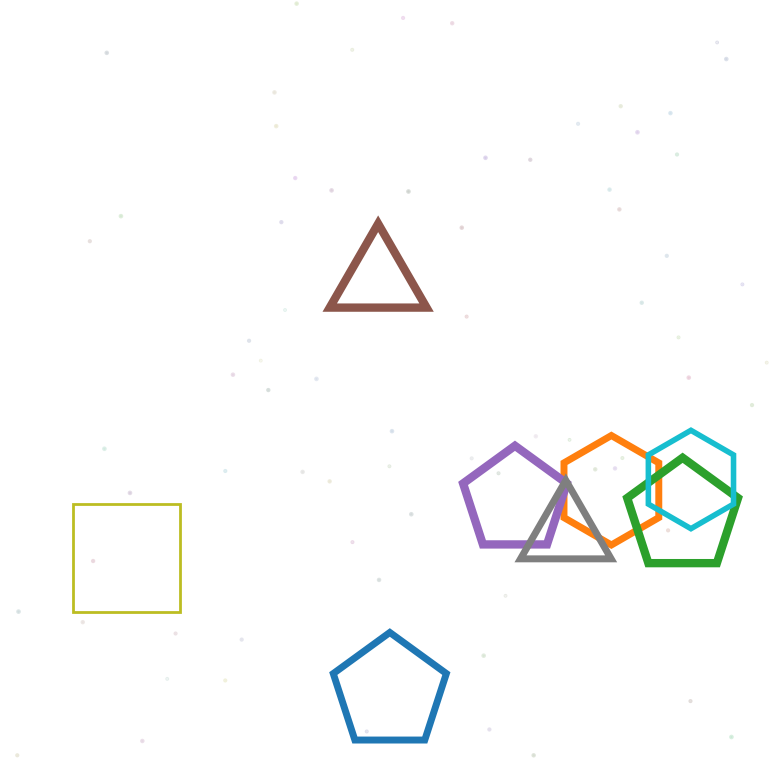[{"shape": "pentagon", "thickness": 2.5, "radius": 0.39, "center": [0.506, 0.101]}, {"shape": "hexagon", "thickness": 2.5, "radius": 0.36, "center": [0.794, 0.363]}, {"shape": "pentagon", "thickness": 3, "radius": 0.38, "center": [0.887, 0.33]}, {"shape": "pentagon", "thickness": 3, "radius": 0.35, "center": [0.669, 0.35]}, {"shape": "triangle", "thickness": 3, "radius": 0.36, "center": [0.491, 0.637]}, {"shape": "triangle", "thickness": 2.5, "radius": 0.34, "center": [0.735, 0.308]}, {"shape": "square", "thickness": 1, "radius": 0.35, "center": [0.164, 0.276]}, {"shape": "hexagon", "thickness": 2, "radius": 0.32, "center": [0.897, 0.377]}]